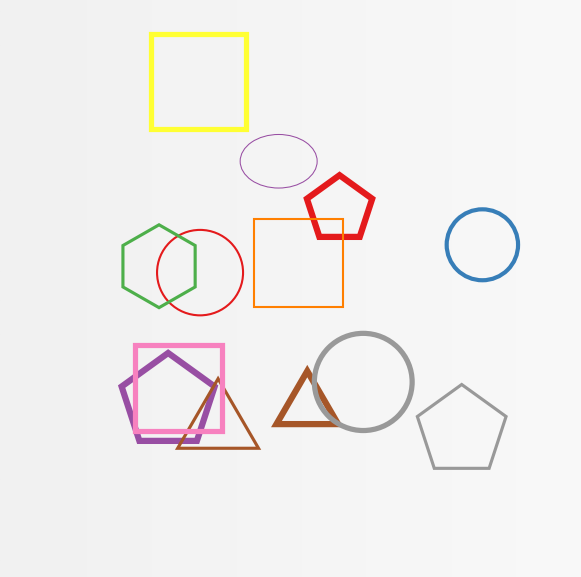[{"shape": "circle", "thickness": 1, "radius": 0.37, "center": [0.344, 0.527]}, {"shape": "pentagon", "thickness": 3, "radius": 0.3, "center": [0.584, 0.637]}, {"shape": "circle", "thickness": 2, "radius": 0.31, "center": [0.83, 0.575]}, {"shape": "hexagon", "thickness": 1.5, "radius": 0.36, "center": [0.274, 0.538]}, {"shape": "oval", "thickness": 0.5, "radius": 0.33, "center": [0.479, 0.72]}, {"shape": "pentagon", "thickness": 3, "radius": 0.42, "center": [0.289, 0.304]}, {"shape": "square", "thickness": 1, "radius": 0.38, "center": [0.514, 0.544]}, {"shape": "square", "thickness": 2.5, "radius": 0.41, "center": [0.342, 0.858]}, {"shape": "triangle", "thickness": 3, "radius": 0.31, "center": [0.529, 0.295]}, {"shape": "triangle", "thickness": 1.5, "radius": 0.4, "center": [0.375, 0.263]}, {"shape": "square", "thickness": 2.5, "radius": 0.37, "center": [0.307, 0.327]}, {"shape": "pentagon", "thickness": 1.5, "radius": 0.4, "center": [0.794, 0.253]}, {"shape": "circle", "thickness": 2.5, "radius": 0.42, "center": [0.625, 0.338]}]